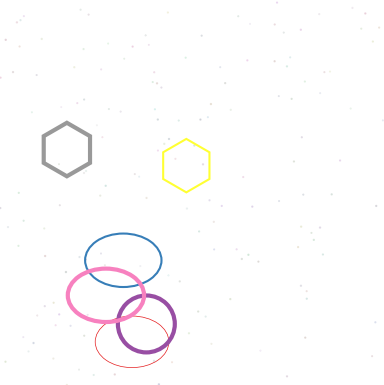[{"shape": "oval", "thickness": 0.5, "radius": 0.48, "center": [0.343, 0.112]}, {"shape": "oval", "thickness": 1.5, "radius": 0.5, "center": [0.32, 0.324]}, {"shape": "circle", "thickness": 3, "radius": 0.37, "center": [0.38, 0.159]}, {"shape": "hexagon", "thickness": 1.5, "radius": 0.35, "center": [0.484, 0.57]}, {"shape": "oval", "thickness": 3, "radius": 0.5, "center": [0.275, 0.233]}, {"shape": "hexagon", "thickness": 3, "radius": 0.35, "center": [0.174, 0.612]}]